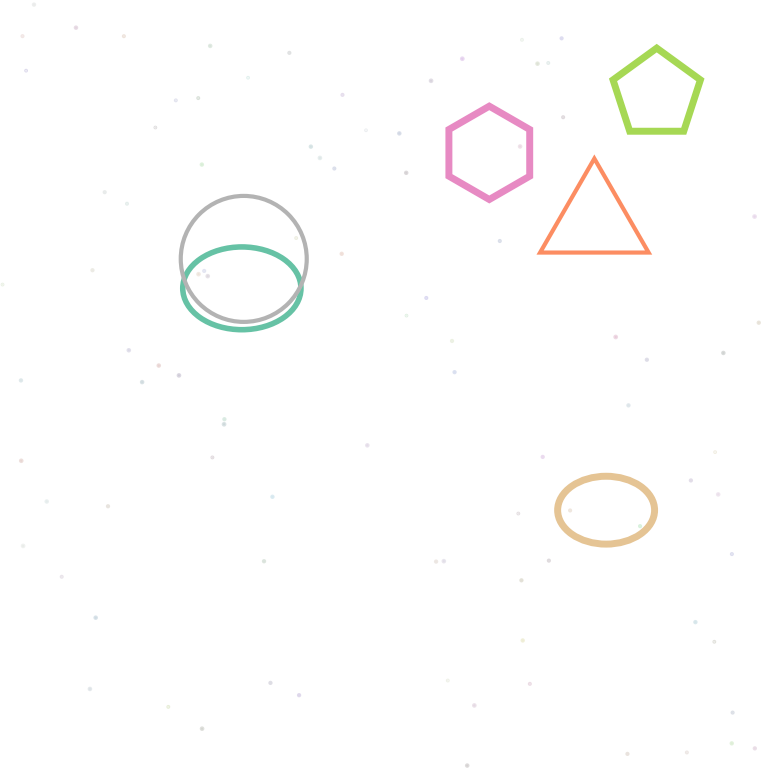[{"shape": "oval", "thickness": 2, "radius": 0.38, "center": [0.314, 0.626]}, {"shape": "triangle", "thickness": 1.5, "radius": 0.41, "center": [0.772, 0.713]}, {"shape": "hexagon", "thickness": 2.5, "radius": 0.3, "center": [0.635, 0.802]}, {"shape": "pentagon", "thickness": 2.5, "radius": 0.3, "center": [0.853, 0.878]}, {"shape": "oval", "thickness": 2.5, "radius": 0.31, "center": [0.787, 0.337]}, {"shape": "circle", "thickness": 1.5, "radius": 0.41, "center": [0.317, 0.664]}]